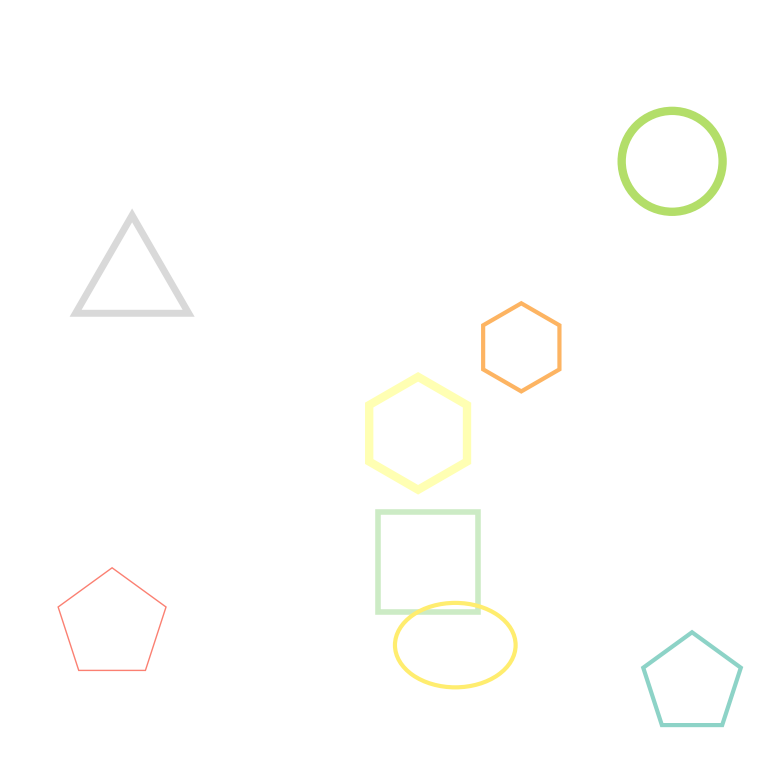[{"shape": "pentagon", "thickness": 1.5, "radius": 0.33, "center": [0.899, 0.112]}, {"shape": "hexagon", "thickness": 3, "radius": 0.37, "center": [0.543, 0.437]}, {"shape": "pentagon", "thickness": 0.5, "radius": 0.37, "center": [0.146, 0.189]}, {"shape": "hexagon", "thickness": 1.5, "radius": 0.29, "center": [0.677, 0.549]}, {"shape": "circle", "thickness": 3, "radius": 0.33, "center": [0.873, 0.79]}, {"shape": "triangle", "thickness": 2.5, "radius": 0.42, "center": [0.172, 0.636]}, {"shape": "square", "thickness": 2, "radius": 0.33, "center": [0.556, 0.271]}, {"shape": "oval", "thickness": 1.5, "radius": 0.39, "center": [0.591, 0.162]}]